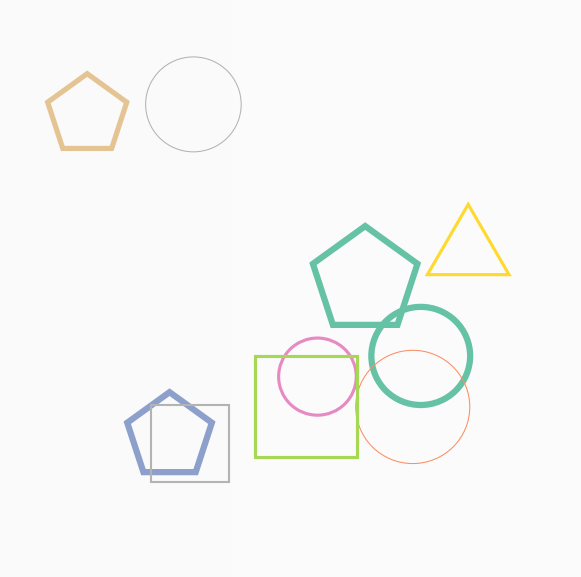[{"shape": "pentagon", "thickness": 3, "radius": 0.47, "center": [0.628, 0.513]}, {"shape": "circle", "thickness": 3, "radius": 0.42, "center": [0.724, 0.383]}, {"shape": "circle", "thickness": 0.5, "radius": 0.49, "center": [0.71, 0.294]}, {"shape": "pentagon", "thickness": 3, "radius": 0.38, "center": [0.292, 0.244]}, {"shape": "circle", "thickness": 1.5, "radius": 0.33, "center": [0.546, 0.347]}, {"shape": "square", "thickness": 1.5, "radius": 0.44, "center": [0.526, 0.296]}, {"shape": "triangle", "thickness": 1.5, "radius": 0.41, "center": [0.806, 0.564]}, {"shape": "pentagon", "thickness": 2.5, "radius": 0.36, "center": [0.15, 0.8]}, {"shape": "circle", "thickness": 0.5, "radius": 0.41, "center": [0.333, 0.818]}, {"shape": "square", "thickness": 1, "radius": 0.34, "center": [0.327, 0.231]}]